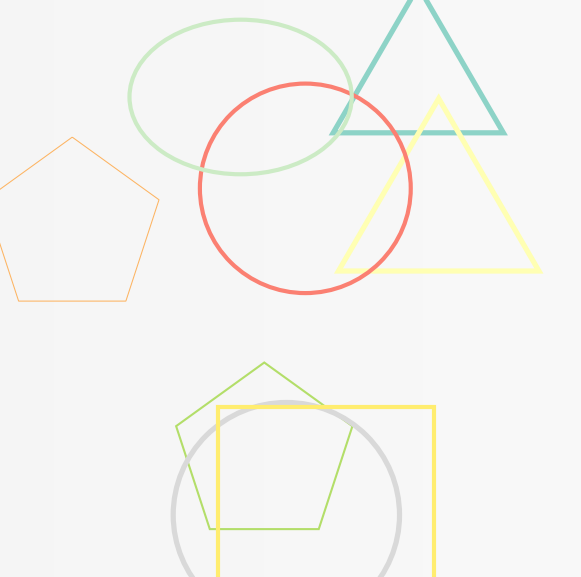[{"shape": "triangle", "thickness": 2.5, "radius": 0.85, "center": [0.72, 0.854]}, {"shape": "triangle", "thickness": 2.5, "radius": 1.0, "center": [0.755, 0.629]}, {"shape": "circle", "thickness": 2, "radius": 0.91, "center": [0.525, 0.673]}, {"shape": "pentagon", "thickness": 0.5, "radius": 0.78, "center": [0.124, 0.605]}, {"shape": "pentagon", "thickness": 1, "radius": 0.8, "center": [0.455, 0.212]}, {"shape": "circle", "thickness": 2.5, "radius": 0.97, "center": [0.493, 0.108]}, {"shape": "oval", "thickness": 2, "radius": 0.96, "center": [0.414, 0.831]}, {"shape": "square", "thickness": 2, "radius": 0.93, "center": [0.562, 0.109]}]